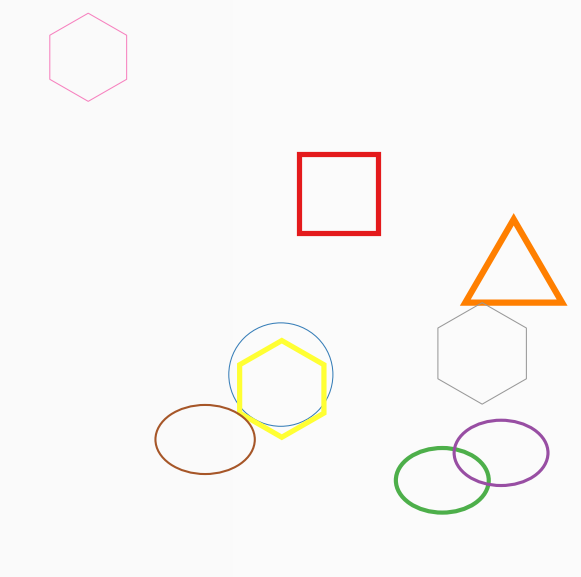[{"shape": "square", "thickness": 2.5, "radius": 0.34, "center": [0.582, 0.664]}, {"shape": "circle", "thickness": 0.5, "radius": 0.45, "center": [0.483, 0.351]}, {"shape": "oval", "thickness": 2, "radius": 0.4, "center": [0.761, 0.167]}, {"shape": "oval", "thickness": 1.5, "radius": 0.4, "center": [0.862, 0.215]}, {"shape": "triangle", "thickness": 3, "radius": 0.48, "center": [0.884, 0.523]}, {"shape": "hexagon", "thickness": 2.5, "radius": 0.42, "center": [0.485, 0.326]}, {"shape": "oval", "thickness": 1, "radius": 0.43, "center": [0.353, 0.238]}, {"shape": "hexagon", "thickness": 0.5, "radius": 0.38, "center": [0.152, 0.9]}, {"shape": "hexagon", "thickness": 0.5, "radius": 0.44, "center": [0.83, 0.387]}]